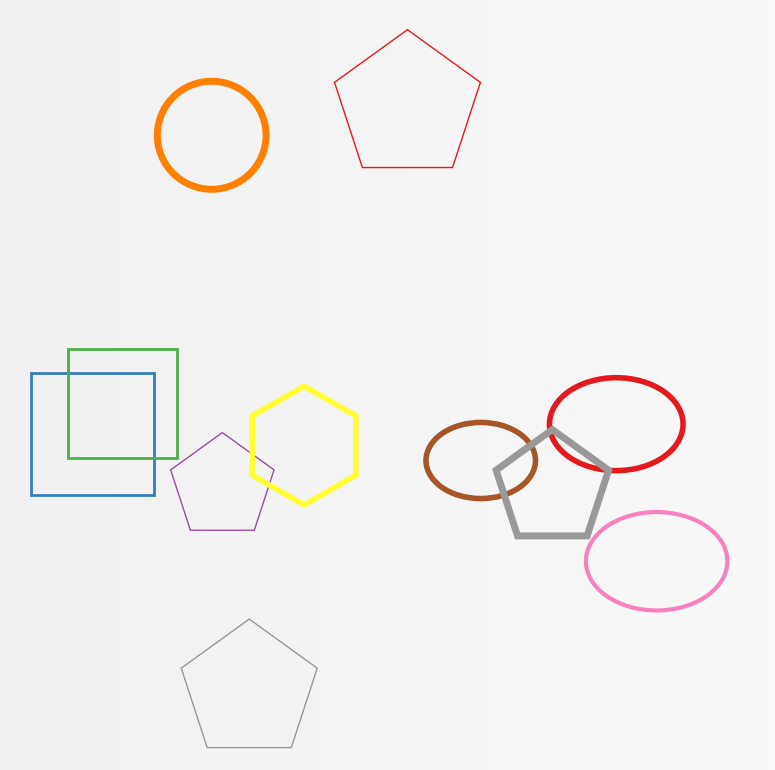[{"shape": "pentagon", "thickness": 0.5, "radius": 0.49, "center": [0.526, 0.862]}, {"shape": "oval", "thickness": 2, "radius": 0.43, "center": [0.795, 0.449]}, {"shape": "square", "thickness": 1, "radius": 0.4, "center": [0.119, 0.436]}, {"shape": "square", "thickness": 1, "radius": 0.35, "center": [0.158, 0.476]}, {"shape": "pentagon", "thickness": 0.5, "radius": 0.35, "center": [0.287, 0.368]}, {"shape": "circle", "thickness": 2.5, "radius": 0.35, "center": [0.273, 0.824]}, {"shape": "hexagon", "thickness": 2, "radius": 0.39, "center": [0.392, 0.421]}, {"shape": "oval", "thickness": 2, "radius": 0.35, "center": [0.62, 0.402]}, {"shape": "oval", "thickness": 1.5, "radius": 0.46, "center": [0.847, 0.271]}, {"shape": "pentagon", "thickness": 0.5, "radius": 0.46, "center": [0.322, 0.104]}, {"shape": "pentagon", "thickness": 2.5, "radius": 0.38, "center": [0.713, 0.366]}]